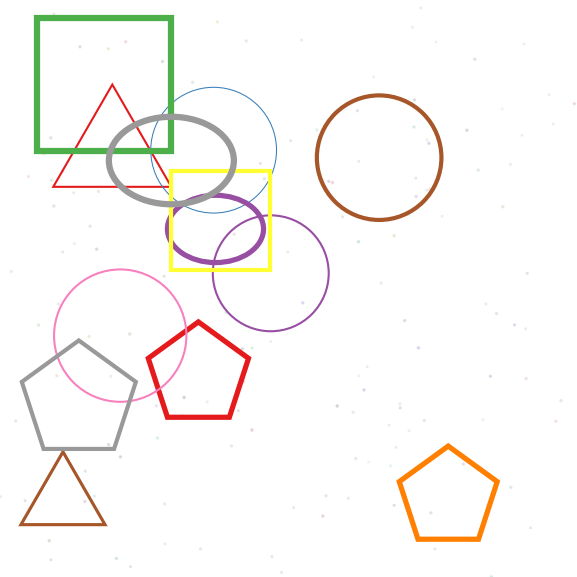[{"shape": "pentagon", "thickness": 2.5, "radius": 0.46, "center": [0.344, 0.35]}, {"shape": "triangle", "thickness": 1, "radius": 0.59, "center": [0.194, 0.735]}, {"shape": "circle", "thickness": 0.5, "radius": 0.54, "center": [0.37, 0.739]}, {"shape": "square", "thickness": 3, "radius": 0.58, "center": [0.18, 0.853]}, {"shape": "oval", "thickness": 2.5, "radius": 0.42, "center": [0.373, 0.603]}, {"shape": "circle", "thickness": 1, "radius": 0.5, "center": [0.469, 0.526]}, {"shape": "pentagon", "thickness": 2.5, "radius": 0.45, "center": [0.776, 0.138]}, {"shape": "square", "thickness": 2, "radius": 0.43, "center": [0.383, 0.617]}, {"shape": "triangle", "thickness": 1.5, "radius": 0.42, "center": [0.109, 0.133]}, {"shape": "circle", "thickness": 2, "radius": 0.54, "center": [0.657, 0.726]}, {"shape": "circle", "thickness": 1, "radius": 0.57, "center": [0.208, 0.418]}, {"shape": "pentagon", "thickness": 2, "radius": 0.52, "center": [0.136, 0.306]}, {"shape": "oval", "thickness": 3, "radius": 0.54, "center": [0.297, 0.721]}]